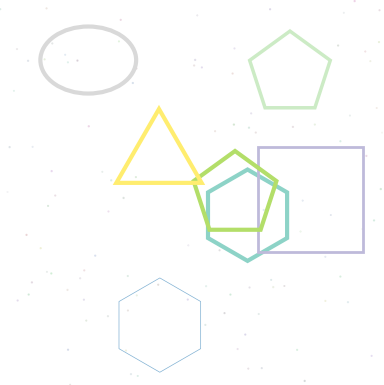[{"shape": "hexagon", "thickness": 3, "radius": 0.59, "center": [0.643, 0.441]}, {"shape": "square", "thickness": 2, "radius": 0.68, "center": [0.806, 0.481]}, {"shape": "hexagon", "thickness": 0.5, "radius": 0.61, "center": [0.415, 0.156]}, {"shape": "pentagon", "thickness": 3, "radius": 0.57, "center": [0.61, 0.495]}, {"shape": "oval", "thickness": 3, "radius": 0.62, "center": [0.229, 0.844]}, {"shape": "pentagon", "thickness": 2.5, "radius": 0.55, "center": [0.753, 0.809]}, {"shape": "triangle", "thickness": 3, "radius": 0.64, "center": [0.413, 0.589]}]